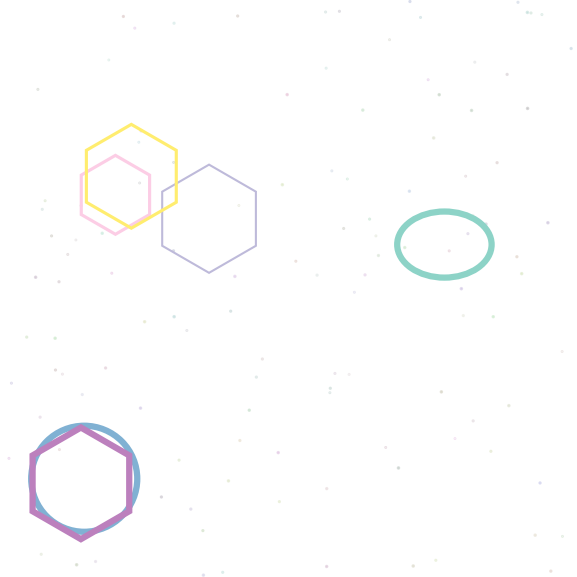[{"shape": "oval", "thickness": 3, "radius": 0.41, "center": [0.77, 0.576]}, {"shape": "hexagon", "thickness": 1, "radius": 0.47, "center": [0.362, 0.62]}, {"shape": "circle", "thickness": 3, "radius": 0.46, "center": [0.146, 0.17]}, {"shape": "hexagon", "thickness": 1.5, "radius": 0.34, "center": [0.2, 0.662]}, {"shape": "hexagon", "thickness": 3, "radius": 0.48, "center": [0.14, 0.162]}, {"shape": "hexagon", "thickness": 1.5, "radius": 0.45, "center": [0.227, 0.694]}]